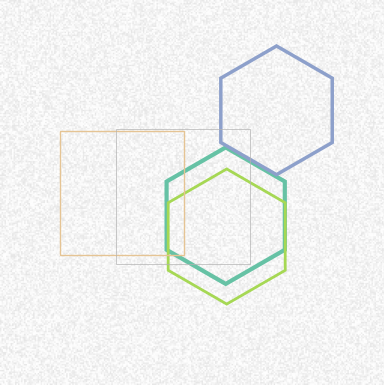[{"shape": "hexagon", "thickness": 3, "radius": 0.89, "center": [0.586, 0.44]}, {"shape": "hexagon", "thickness": 2.5, "radius": 0.84, "center": [0.718, 0.713]}, {"shape": "hexagon", "thickness": 2, "radius": 0.88, "center": [0.589, 0.386]}, {"shape": "square", "thickness": 1, "radius": 0.8, "center": [0.317, 0.499]}, {"shape": "square", "thickness": 0.5, "radius": 0.87, "center": [0.475, 0.489]}]